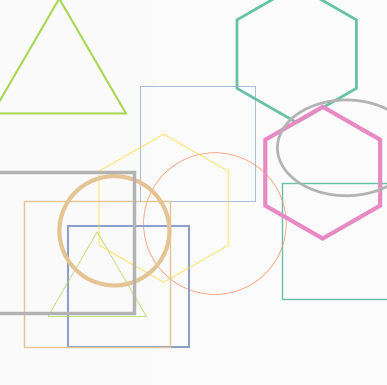[{"shape": "hexagon", "thickness": 2, "radius": 0.89, "center": [0.766, 0.859]}, {"shape": "square", "thickness": 1, "radius": 0.76, "center": [0.88, 0.374]}, {"shape": "circle", "thickness": 0.5, "radius": 0.92, "center": [0.555, 0.419]}, {"shape": "square", "thickness": 1.5, "radius": 0.78, "center": [0.332, 0.256]}, {"shape": "square", "thickness": 0.5, "radius": 0.74, "center": [0.511, 0.627]}, {"shape": "hexagon", "thickness": 3, "radius": 0.86, "center": [0.833, 0.551]}, {"shape": "triangle", "thickness": 0.5, "radius": 0.73, "center": [0.251, 0.251]}, {"shape": "triangle", "thickness": 1.5, "radius": 0.99, "center": [0.153, 0.805]}, {"shape": "hexagon", "thickness": 0.5, "radius": 0.96, "center": [0.422, 0.459]}, {"shape": "square", "thickness": 1, "radius": 0.95, "center": [0.25, 0.289]}, {"shape": "circle", "thickness": 3, "radius": 0.71, "center": [0.295, 0.401]}, {"shape": "oval", "thickness": 2, "radius": 0.89, "center": [0.894, 0.616]}, {"shape": "square", "thickness": 2.5, "radius": 0.91, "center": [0.164, 0.37]}]